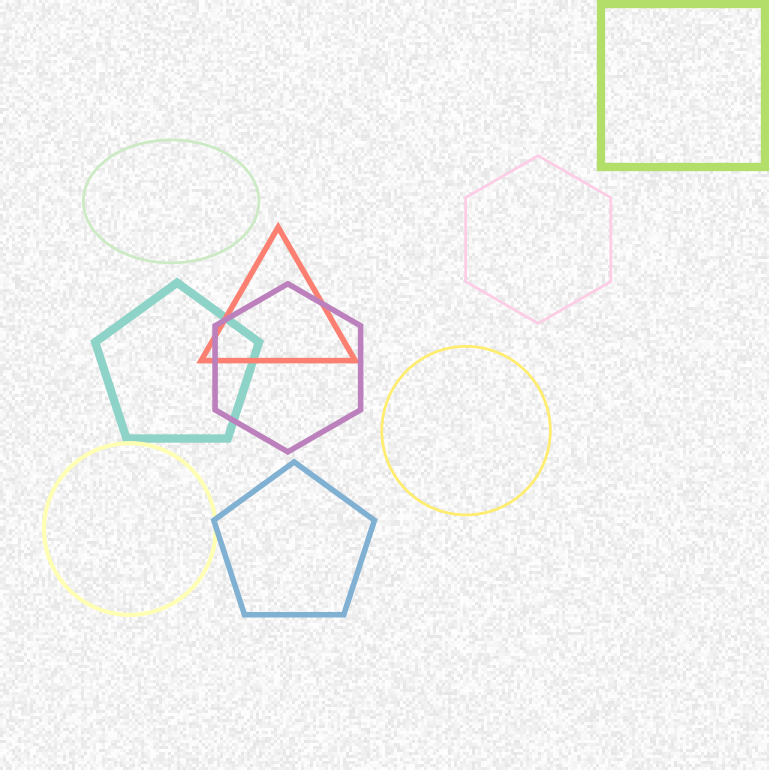[{"shape": "pentagon", "thickness": 3, "radius": 0.56, "center": [0.23, 0.521]}, {"shape": "circle", "thickness": 1.5, "radius": 0.56, "center": [0.169, 0.313]}, {"shape": "triangle", "thickness": 2, "radius": 0.58, "center": [0.361, 0.589]}, {"shape": "pentagon", "thickness": 2, "radius": 0.55, "center": [0.382, 0.29]}, {"shape": "square", "thickness": 3, "radius": 0.53, "center": [0.887, 0.889]}, {"shape": "hexagon", "thickness": 1, "radius": 0.54, "center": [0.699, 0.689]}, {"shape": "hexagon", "thickness": 2, "radius": 0.55, "center": [0.374, 0.522]}, {"shape": "oval", "thickness": 1, "radius": 0.57, "center": [0.222, 0.738]}, {"shape": "circle", "thickness": 1, "radius": 0.55, "center": [0.605, 0.441]}]